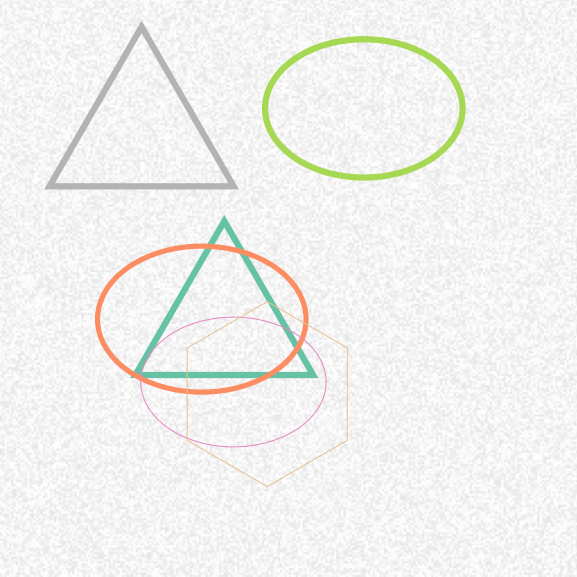[{"shape": "triangle", "thickness": 3, "radius": 0.89, "center": [0.388, 0.439]}, {"shape": "oval", "thickness": 2.5, "radius": 0.9, "center": [0.349, 0.447]}, {"shape": "oval", "thickness": 0.5, "radius": 0.8, "center": [0.404, 0.338]}, {"shape": "oval", "thickness": 3, "radius": 0.86, "center": [0.63, 0.811]}, {"shape": "hexagon", "thickness": 0.5, "radius": 0.8, "center": [0.463, 0.317]}, {"shape": "triangle", "thickness": 3, "radius": 0.92, "center": [0.245, 0.769]}]